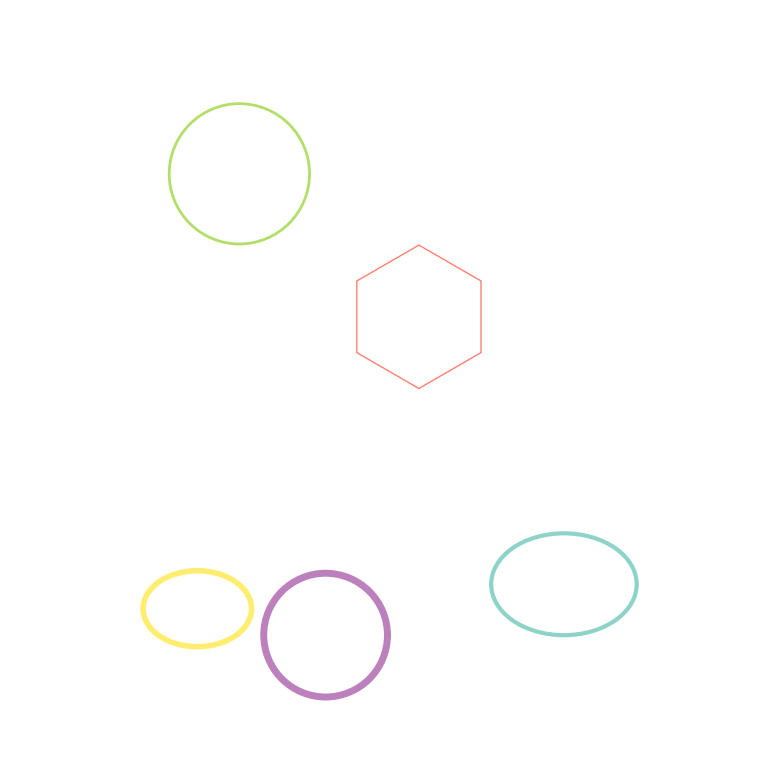[{"shape": "oval", "thickness": 1.5, "radius": 0.47, "center": [0.732, 0.241]}, {"shape": "hexagon", "thickness": 0.5, "radius": 0.47, "center": [0.544, 0.589]}, {"shape": "circle", "thickness": 1, "radius": 0.46, "center": [0.311, 0.774]}, {"shape": "circle", "thickness": 2.5, "radius": 0.4, "center": [0.423, 0.175]}, {"shape": "oval", "thickness": 2, "radius": 0.35, "center": [0.256, 0.209]}]